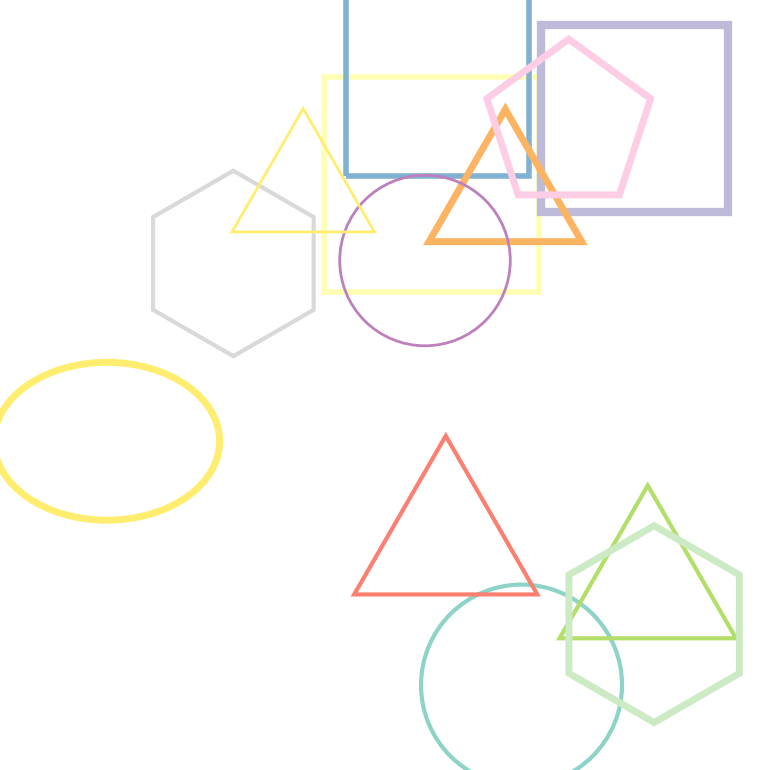[{"shape": "circle", "thickness": 1.5, "radius": 0.65, "center": [0.677, 0.11]}, {"shape": "square", "thickness": 2, "radius": 0.7, "center": [0.56, 0.76]}, {"shape": "square", "thickness": 3, "radius": 0.61, "center": [0.824, 0.846]}, {"shape": "triangle", "thickness": 1.5, "radius": 0.69, "center": [0.579, 0.297]}, {"shape": "square", "thickness": 2, "radius": 0.6, "center": [0.568, 0.891]}, {"shape": "triangle", "thickness": 2.5, "radius": 0.57, "center": [0.656, 0.743]}, {"shape": "triangle", "thickness": 1.5, "radius": 0.66, "center": [0.841, 0.237]}, {"shape": "pentagon", "thickness": 2.5, "radius": 0.56, "center": [0.739, 0.837]}, {"shape": "hexagon", "thickness": 1.5, "radius": 0.6, "center": [0.303, 0.658]}, {"shape": "circle", "thickness": 1, "radius": 0.55, "center": [0.552, 0.662]}, {"shape": "hexagon", "thickness": 2.5, "radius": 0.64, "center": [0.85, 0.189]}, {"shape": "oval", "thickness": 2.5, "radius": 0.73, "center": [0.139, 0.427]}, {"shape": "triangle", "thickness": 1, "radius": 0.53, "center": [0.394, 0.752]}]